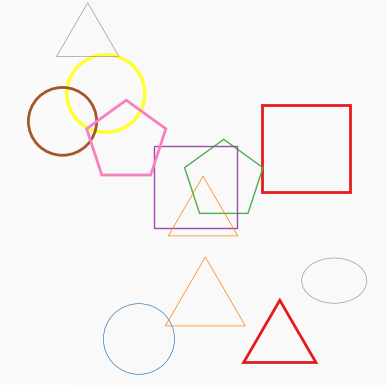[{"shape": "square", "thickness": 2, "radius": 0.56, "center": [0.789, 0.615]}, {"shape": "triangle", "thickness": 2, "radius": 0.54, "center": [0.722, 0.112]}, {"shape": "circle", "thickness": 0.5, "radius": 0.46, "center": [0.359, 0.119]}, {"shape": "pentagon", "thickness": 1, "radius": 0.53, "center": [0.577, 0.532]}, {"shape": "square", "thickness": 1, "radius": 0.53, "center": [0.504, 0.514]}, {"shape": "triangle", "thickness": 0.5, "radius": 0.52, "center": [0.524, 0.439]}, {"shape": "triangle", "thickness": 0.5, "radius": 0.6, "center": [0.53, 0.213]}, {"shape": "circle", "thickness": 2.5, "radius": 0.5, "center": [0.273, 0.757]}, {"shape": "circle", "thickness": 2, "radius": 0.44, "center": [0.161, 0.685]}, {"shape": "pentagon", "thickness": 2, "radius": 0.54, "center": [0.326, 0.632]}, {"shape": "triangle", "thickness": 0.5, "radius": 0.47, "center": [0.226, 0.9]}, {"shape": "oval", "thickness": 0.5, "radius": 0.42, "center": [0.863, 0.271]}]